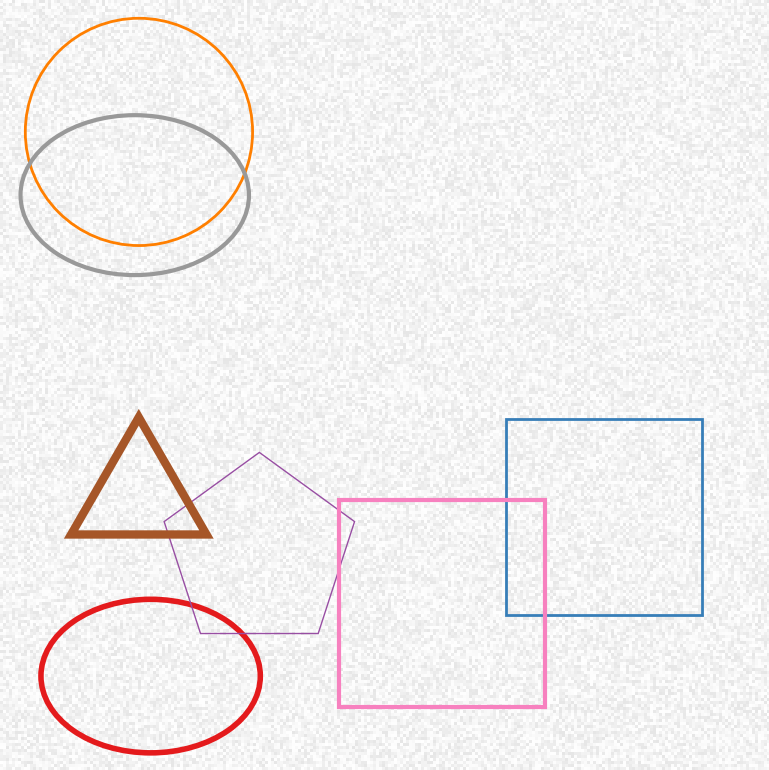[{"shape": "oval", "thickness": 2, "radius": 0.71, "center": [0.196, 0.122]}, {"shape": "square", "thickness": 1, "radius": 0.64, "center": [0.784, 0.328]}, {"shape": "pentagon", "thickness": 0.5, "radius": 0.65, "center": [0.337, 0.282]}, {"shape": "circle", "thickness": 1, "radius": 0.74, "center": [0.18, 0.829]}, {"shape": "triangle", "thickness": 3, "radius": 0.51, "center": [0.18, 0.357]}, {"shape": "square", "thickness": 1.5, "radius": 0.67, "center": [0.574, 0.216]}, {"shape": "oval", "thickness": 1.5, "radius": 0.74, "center": [0.175, 0.747]}]